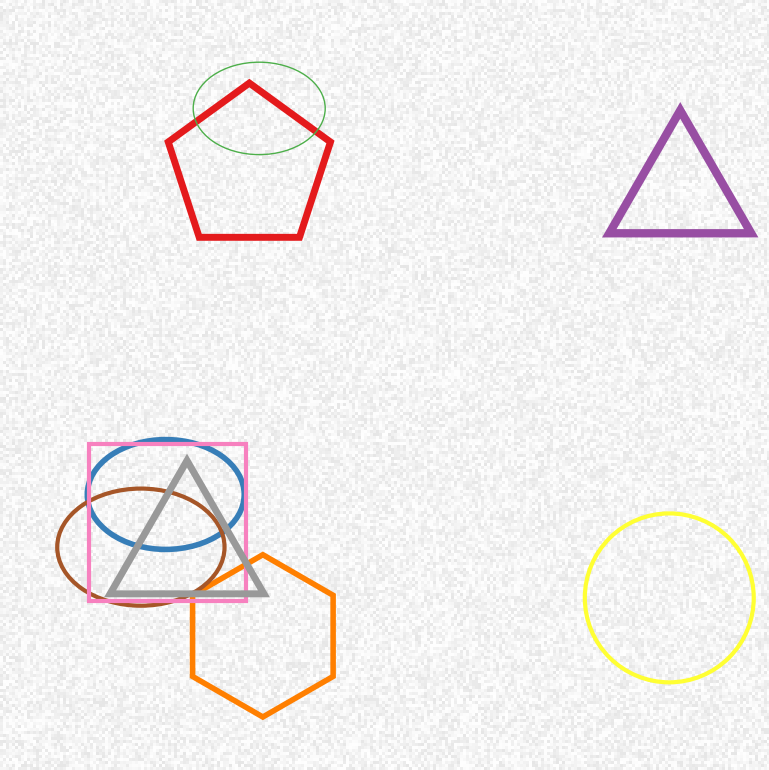[{"shape": "pentagon", "thickness": 2.5, "radius": 0.55, "center": [0.324, 0.781]}, {"shape": "oval", "thickness": 2, "radius": 0.51, "center": [0.215, 0.358]}, {"shape": "oval", "thickness": 0.5, "radius": 0.43, "center": [0.337, 0.859]}, {"shape": "triangle", "thickness": 3, "radius": 0.53, "center": [0.883, 0.75]}, {"shape": "hexagon", "thickness": 2, "radius": 0.53, "center": [0.341, 0.174]}, {"shape": "circle", "thickness": 1.5, "radius": 0.55, "center": [0.869, 0.224]}, {"shape": "oval", "thickness": 1.5, "radius": 0.54, "center": [0.183, 0.289]}, {"shape": "square", "thickness": 1.5, "radius": 0.51, "center": [0.218, 0.322]}, {"shape": "triangle", "thickness": 2.5, "radius": 0.58, "center": [0.243, 0.286]}]